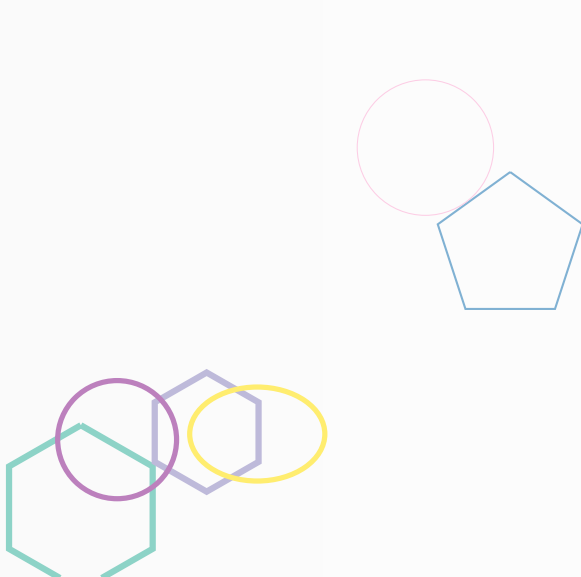[{"shape": "hexagon", "thickness": 3, "radius": 0.71, "center": [0.139, 0.12]}, {"shape": "hexagon", "thickness": 3, "radius": 0.52, "center": [0.356, 0.251]}, {"shape": "pentagon", "thickness": 1, "radius": 0.66, "center": [0.878, 0.57]}, {"shape": "circle", "thickness": 0.5, "radius": 0.59, "center": [0.732, 0.744]}, {"shape": "circle", "thickness": 2.5, "radius": 0.51, "center": [0.201, 0.238]}, {"shape": "oval", "thickness": 2.5, "radius": 0.58, "center": [0.443, 0.248]}]